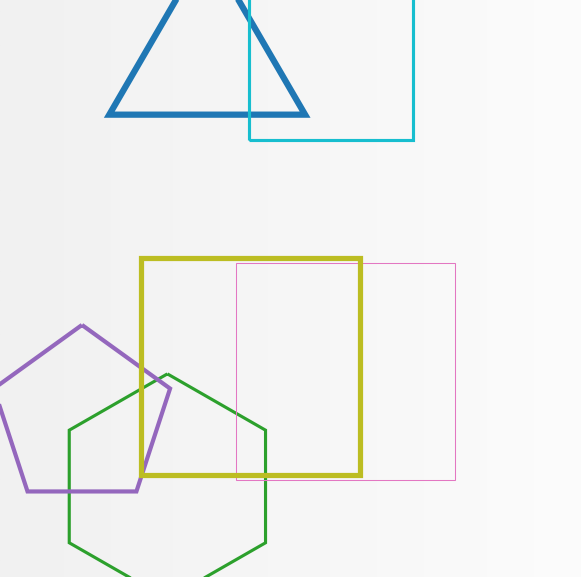[{"shape": "triangle", "thickness": 3, "radius": 0.97, "center": [0.356, 0.898]}, {"shape": "hexagon", "thickness": 1.5, "radius": 0.97, "center": [0.288, 0.157]}, {"shape": "pentagon", "thickness": 2, "radius": 0.8, "center": [0.141, 0.277]}, {"shape": "square", "thickness": 0.5, "radius": 0.94, "center": [0.594, 0.356]}, {"shape": "square", "thickness": 2.5, "radius": 0.94, "center": [0.431, 0.365]}, {"shape": "square", "thickness": 1.5, "radius": 0.7, "center": [0.57, 0.898]}]